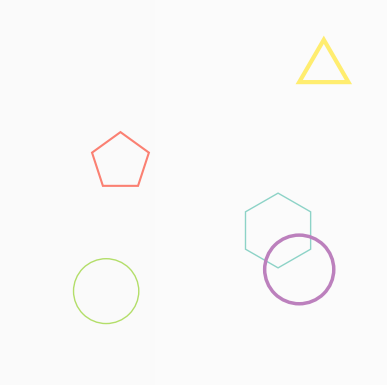[{"shape": "hexagon", "thickness": 1, "radius": 0.49, "center": [0.718, 0.401]}, {"shape": "pentagon", "thickness": 1.5, "radius": 0.39, "center": [0.311, 0.58]}, {"shape": "circle", "thickness": 1, "radius": 0.42, "center": [0.274, 0.244]}, {"shape": "circle", "thickness": 2.5, "radius": 0.45, "center": [0.772, 0.3]}, {"shape": "triangle", "thickness": 3, "radius": 0.37, "center": [0.836, 0.823]}]